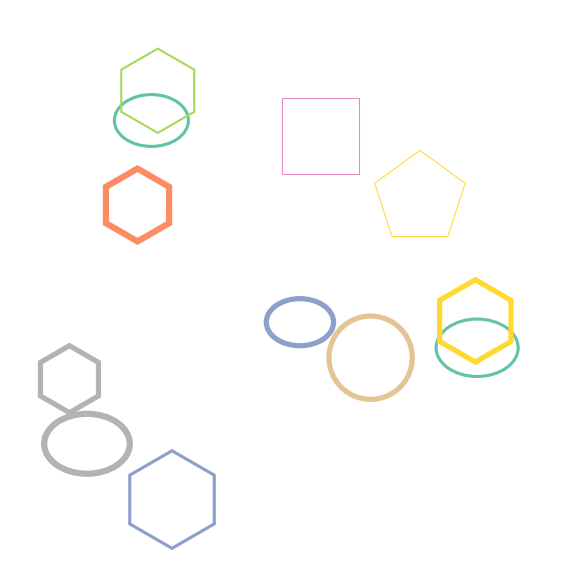[{"shape": "oval", "thickness": 1.5, "radius": 0.32, "center": [0.262, 0.79]}, {"shape": "oval", "thickness": 1.5, "radius": 0.36, "center": [0.826, 0.397]}, {"shape": "hexagon", "thickness": 3, "radius": 0.32, "center": [0.238, 0.644]}, {"shape": "hexagon", "thickness": 1.5, "radius": 0.42, "center": [0.298, 0.134]}, {"shape": "oval", "thickness": 2.5, "radius": 0.29, "center": [0.519, 0.441]}, {"shape": "square", "thickness": 0.5, "radius": 0.33, "center": [0.555, 0.763]}, {"shape": "hexagon", "thickness": 1, "radius": 0.36, "center": [0.273, 0.842]}, {"shape": "hexagon", "thickness": 2.5, "radius": 0.36, "center": [0.823, 0.443]}, {"shape": "pentagon", "thickness": 0.5, "radius": 0.41, "center": [0.727, 0.656]}, {"shape": "circle", "thickness": 2.5, "radius": 0.36, "center": [0.642, 0.38]}, {"shape": "oval", "thickness": 3, "radius": 0.37, "center": [0.151, 0.231]}, {"shape": "hexagon", "thickness": 2.5, "radius": 0.29, "center": [0.12, 0.343]}]